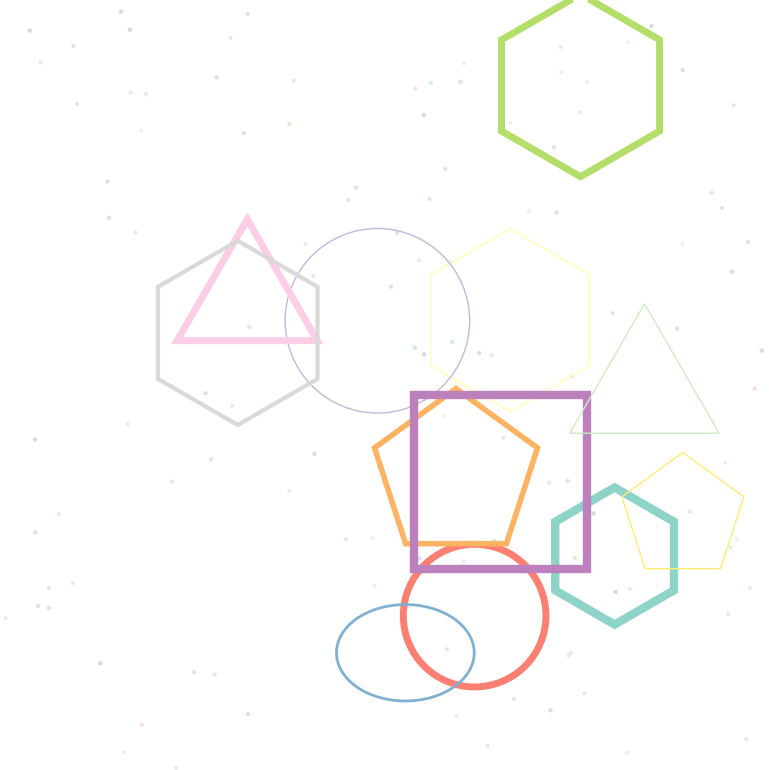[{"shape": "hexagon", "thickness": 3, "radius": 0.45, "center": [0.798, 0.278]}, {"shape": "hexagon", "thickness": 0.5, "radius": 0.59, "center": [0.663, 0.584]}, {"shape": "circle", "thickness": 0.5, "radius": 0.6, "center": [0.49, 0.583]}, {"shape": "circle", "thickness": 2.5, "radius": 0.46, "center": [0.616, 0.2]}, {"shape": "oval", "thickness": 1, "radius": 0.45, "center": [0.526, 0.152]}, {"shape": "pentagon", "thickness": 2, "radius": 0.56, "center": [0.592, 0.384]}, {"shape": "hexagon", "thickness": 2.5, "radius": 0.59, "center": [0.754, 0.889]}, {"shape": "triangle", "thickness": 2.5, "radius": 0.53, "center": [0.321, 0.61]}, {"shape": "hexagon", "thickness": 1.5, "radius": 0.6, "center": [0.309, 0.568]}, {"shape": "square", "thickness": 3, "radius": 0.56, "center": [0.65, 0.374]}, {"shape": "triangle", "thickness": 0.5, "radius": 0.56, "center": [0.837, 0.493]}, {"shape": "pentagon", "thickness": 0.5, "radius": 0.42, "center": [0.887, 0.329]}]